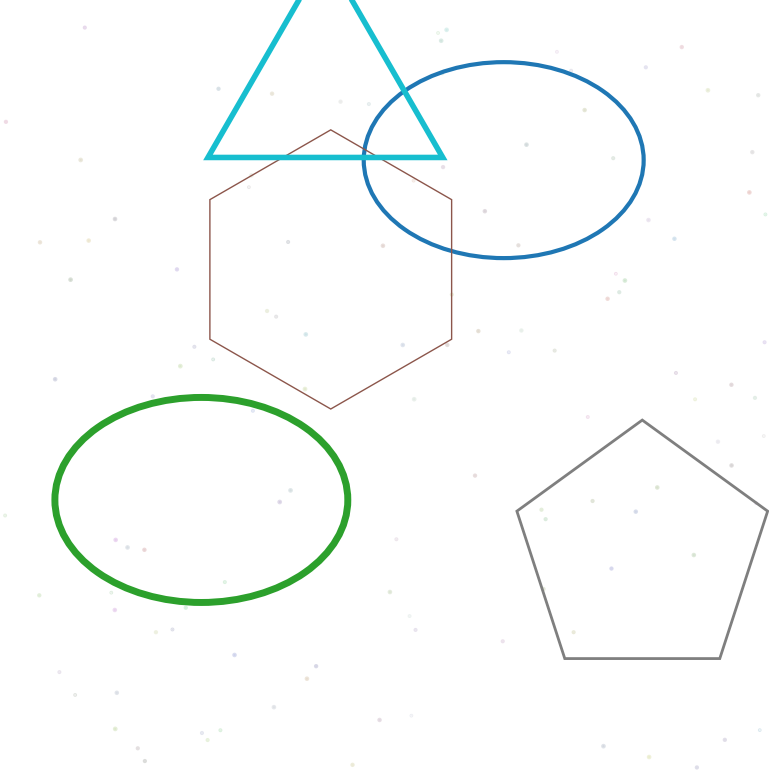[{"shape": "oval", "thickness": 1.5, "radius": 0.91, "center": [0.654, 0.792]}, {"shape": "oval", "thickness": 2.5, "radius": 0.95, "center": [0.261, 0.351]}, {"shape": "hexagon", "thickness": 0.5, "radius": 0.91, "center": [0.43, 0.65]}, {"shape": "pentagon", "thickness": 1, "radius": 0.86, "center": [0.834, 0.283]}, {"shape": "triangle", "thickness": 2, "radius": 0.88, "center": [0.423, 0.884]}]